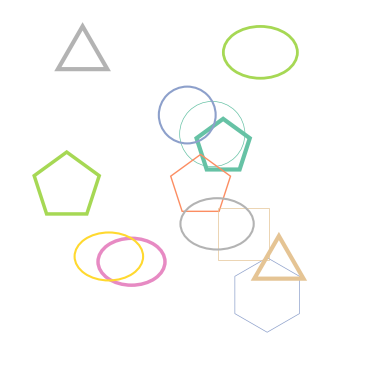[{"shape": "pentagon", "thickness": 3, "radius": 0.36, "center": [0.58, 0.619]}, {"shape": "circle", "thickness": 0.5, "radius": 0.42, "center": [0.551, 0.652]}, {"shape": "pentagon", "thickness": 1, "radius": 0.41, "center": [0.521, 0.517]}, {"shape": "circle", "thickness": 1.5, "radius": 0.37, "center": [0.486, 0.701]}, {"shape": "hexagon", "thickness": 0.5, "radius": 0.48, "center": [0.694, 0.234]}, {"shape": "oval", "thickness": 2.5, "radius": 0.43, "center": [0.342, 0.32]}, {"shape": "pentagon", "thickness": 2.5, "radius": 0.44, "center": [0.173, 0.516]}, {"shape": "oval", "thickness": 2, "radius": 0.48, "center": [0.676, 0.864]}, {"shape": "oval", "thickness": 1.5, "radius": 0.44, "center": [0.283, 0.334]}, {"shape": "square", "thickness": 0.5, "radius": 0.34, "center": [0.633, 0.392]}, {"shape": "triangle", "thickness": 3, "radius": 0.37, "center": [0.724, 0.313]}, {"shape": "oval", "thickness": 1.5, "radius": 0.48, "center": [0.564, 0.419]}, {"shape": "triangle", "thickness": 3, "radius": 0.37, "center": [0.215, 0.857]}]